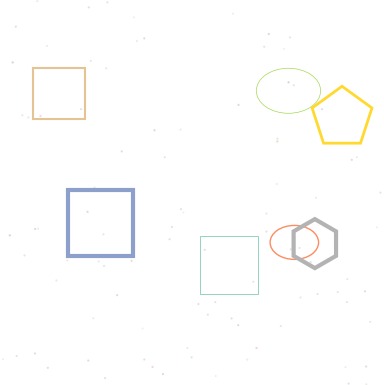[{"shape": "square", "thickness": 0.5, "radius": 0.38, "center": [0.596, 0.311]}, {"shape": "oval", "thickness": 1, "radius": 0.31, "center": [0.765, 0.37]}, {"shape": "square", "thickness": 3, "radius": 0.43, "center": [0.261, 0.42]}, {"shape": "oval", "thickness": 0.5, "radius": 0.42, "center": [0.749, 0.764]}, {"shape": "pentagon", "thickness": 2, "radius": 0.41, "center": [0.888, 0.694]}, {"shape": "square", "thickness": 1.5, "radius": 0.34, "center": [0.154, 0.757]}, {"shape": "hexagon", "thickness": 3, "radius": 0.32, "center": [0.818, 0.367]}]